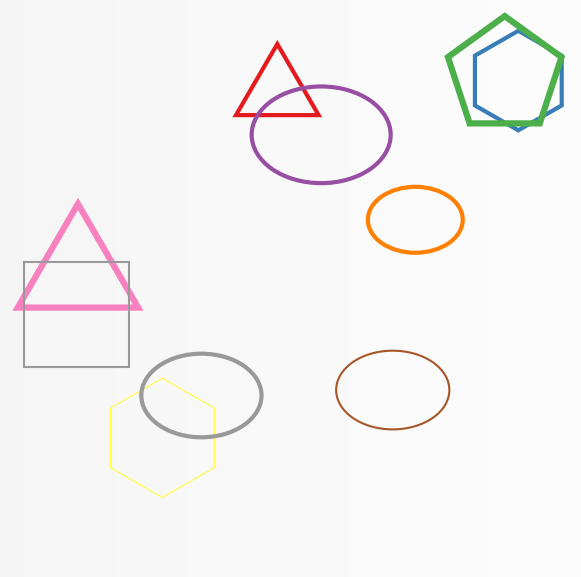[{"shape": "triangle", "thickness": 2, "radius": 0.41, "center": [0.477, 0.841]}, {"shape": "hexagon", "thickness": 2, "radius": 0.43, "center": [0.892, 0.86]}, {"shape": "pentagon", "thickness": 3, "radius": 0.51, "center": [0.868, 0.869]}, {"shape": "oval", "thickness": 2, "radius": 0.6, "center": [0.553, 0.766]}, {"shape": "oval", "thickness": 2, "radius": 0.41, "center": [0.715, 0.619]}, {"shape": "hexagon", "thickness": 0.5, "radius": 0.52, "center": [0.279, 0.241]}, {"shape": "oval", "thickness": 1, "radius": 0.49, "center": [0.676, 0.324]}, {"shape": "triangle", "thickness": 3, "radius": 0.6, "center": [0.134, 0.526]}, {"shape": "square", "thickness": 1, "radius": 0.45, "center": [0.131, 0.455]}, {"shape": "oval", "thickness": 2, "radius": 0.52, "center": [0.347, 0.314]}]